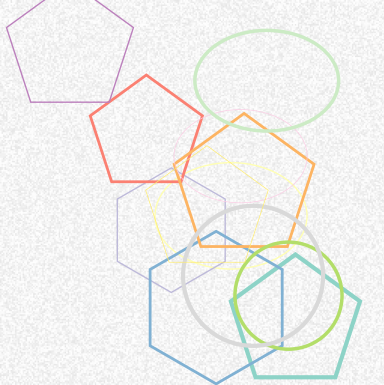[{"shape": "pentagon", "thickness": 3, "radius": 0.88, "center": [0.767, 0.163]}, {"shape": "oval", "thickness": 1, "radius": 0.99, "center": [0.6, 0.439]}, {"shape": "hexagon", "thickness": 1, "radius": 0.81, "center": [0.445, 0.402]}, {"shape": "pentagon", "thickness": 2, "radius": 0.77, "center": [0.38, 0.652]}, {"shape": "hexagon", "thickness": 2, "radius": 0.99, "center": [0.561, 0.201]}, {"shape": "pentagon", "thickness": 2, "radius": 0.96, "center": [0.634, 0.514]}, {"shape": "circle", "thickness": 2.5, "radius": 0.7, "center": [0.749, 0.232]}, {"shape": "oval", "thickness": 0.5, "radius": 0.86, "center": [0.625, 0.594]}, {"shape": "circle", "thickness": 3, "radius": 0.91, "center": [0.657, 0.284]}, {"shape": "pentagon", "thickness": 1, "radius": 0.87, "center": [0.182, 0.875]}, {"shape": "oval", "thickness": 2.5, "radius": 0.93, "center": [0.693, 0.79]}, {"shape": "pentagon", "thickness": 0.5, "radius": 0.84, "center": [0.538, 0.454]}]